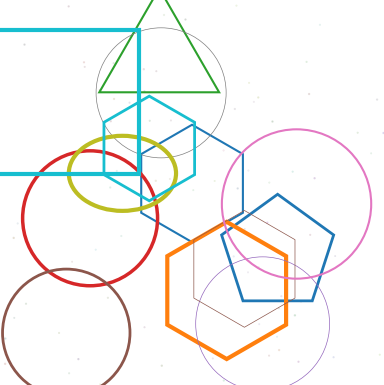[{"shape": "pentagon", "thickness": 2, "radius": 0.77, "center": [0.721, 0.342]}, {"shape": "hexagon", "thickness": 1.5, "radius": 0.76, "center": [0.499, 0.524]}, {"shape": "hexagon", "thickness": 3, "radius": 0.89, "center": [0.589, 0.246]}, {"shape": "triangle", "thickness": 1.5, "radius": 0.9, "center": [0.414, 0.85]}, {"shape": "circle", "thickness": 2.5, "radius": 0.88, "center": [0.234, 0.433]}, {"shape": "circle", "thickness": 0.5, "radius": 0.87, "center": [0.682, 0.159]}, {"shape": "hexagon", "thickness": 0.5, "radius": 0.76, "center": [0.635, 0.302]}, {"shape": "circle", "thickness": 2, "radius": 0.83, "center": [0.172, 0.136]}, {"shape": "circle", "thickness": 1.5, "radius": 0.97, "center": [0.77, 0.47]}, {"shape": "circle", "thickness": 0.5, "radius": 0.84, "center": [0.418, 0.759]}, {"shape": "oval", "thickness": 3, "radius": 0.7, "center": [0.318, 0.55]}, {"shape": "hexagon", "thickness": 2, "radius": 0.68, "center": [0.388, 0.614]}, {"shape": "square", "thickness": 3, "radius": 0.94, "center": [0.173, 0.735]}]